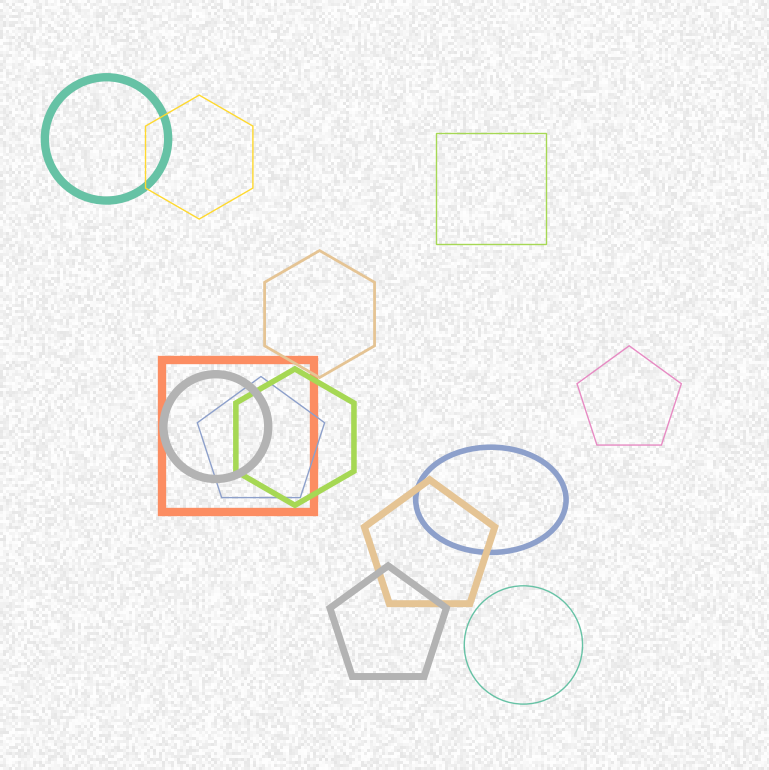[{"shape": "circle", "thickness": 0.5, "radius": 0.38, "center": [0.68, 0.162]}, {"shape": "circle", "thickness": 3, "radius": 0.4, "center": [0.138, 0.82]}, {"shape": "square", "thickness": 3, "radius": 0.49, "center": [0.309, 0.433]}, {"shape": "oval", "thickness": 2, "radius": 0.49, "center": [0.638, 0.351]}, {"shape": "pentagon", "thickness": 0.5, "radius": 0.43, "center": [0.339, 0.424]}, {"shape": "pentagon", "thickness": 0.5, "radius": 0.36, "center": [0.817, 0.48]}, {"shape": "hexagon", "thickness": 2, "radius": 0.44, "center": [0.383, 0.432]}, {"shape": "square", "thickness": 0.5, "radius": 0.36, "center": [0.638, 0.755]}, {"shape": "hexagon", "thickness": 0.5, "radius": 0.4, "center": [0.259, 0.796]}, {"shape": "hexagon", "thickness": 1, "radius": 0.41, "center": [0.415, 0.592]}, {"shape": "pentagon", "thickness": 2.5, "radius": 0.45, "center": [0.558, 0.288]}, {"shape": "circle", "thickness": 3, "radius": 0.34, "center": [0.28, 0.446]}, {"shape": "pentagon", "thickness": 2.5, "radius": 0.4, "center": [0.504, 0.186]}]